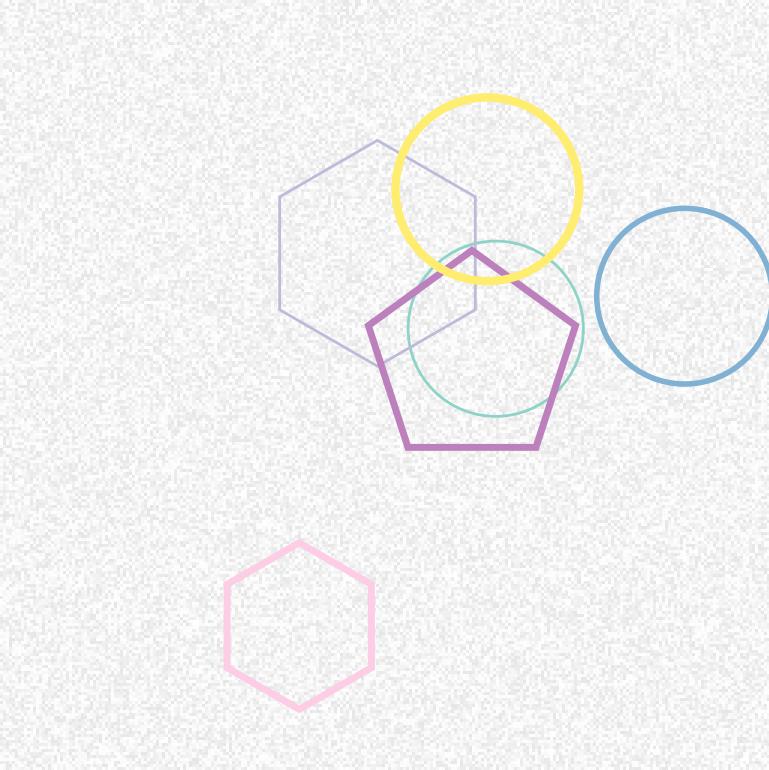[{"shape": "circle", "thickness": 1, "radius": 0.57, "center": [0.644, 0.573]}, {"shape": "hexagon", "thickness": 1, "radius": 0.73, "center": [0.49, 0.671]}, {"shape": "circle", "thickness": 2, "radius": 0.57, "center": [0.889, 0.615]}, {"shape": "hexagon", "thickness": 2.5, "radius": 0.54, "center": [0.389, 0.187]}, {"shape": "pentagon", "thickness": 2.5, "radius": 0.71, "center": [0.613, 0.533]}, {"shape": "circle", "thickness": 3, "radius": 0.6, "center": [0.633, 0.754]}]